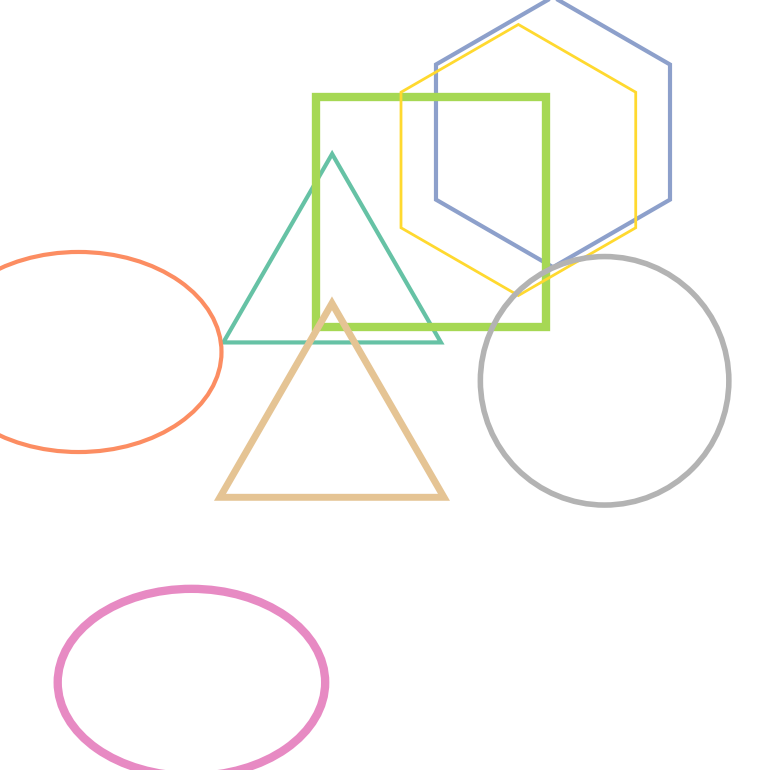[{"shape": "triangle", "thickness": 1.5, "radius": 0.82, "center": [0.431, 0.637]}, {"shape": "oval", "thickness": 1.5, "radius": 0.93, "center": [0.102, 0.543]}, {"shape": "hexagon", "thickness": 1.5, "radius": 0.88, "center": [0.718, 0.828]}, {"shape": "oval", "thickness": 3, "radius": 0.87, "center": [0.249, 0.114]}, {"shape": "square", "thickness": 3, "radius": 0.75, "center": [0.56, 0.725]}, {"shape": "hexagon", "thickness": 1, "radius": 0.88, "center": [0.673, 0.792]}, {"shape": "triangle", "thickness": 2.5, "radius": 0.84, "center": [0.431, 0.438]}, {"shape": "circle", "thickness": 2, "radius": 0.81, "center": [0.785, 0.505]}]